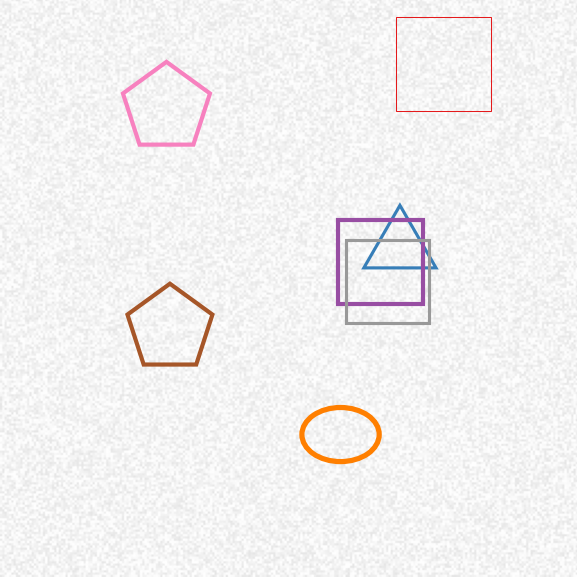[{"shape": "square", "thickness": 0.5, "radius": 0.41, "center": [0.768, 0.888]}, {"shape": "triangle", "thickness": 1.5, "radius": 0.36, "center": [0.693, 0.571]}, {"shape": "square", "thickness": 2, "radius": 0.37, "center": [0.659, 0.545]}, {"shape": "oval", "thickness": 2.5, "radius": 0.33, "center": [0.59, 0.247]}, {"shape": "pentagon", "thickness": 2, "radius": 0.39, "center": [0.294, 0.43]}, {"shape": "pentagon", "thickness": 2, "radius": 0.4, "center": [0.288, 0.813]}, {"shape": "square", "thickness": 1.5, "radius": 0.36, "center": [0.671, 0.512]}]